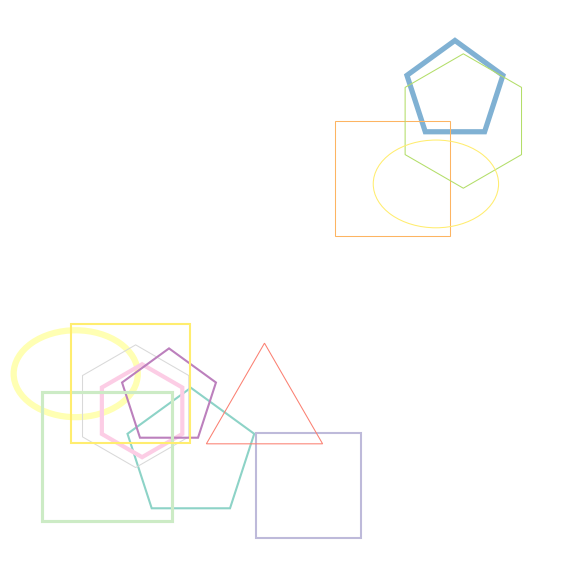[{"shape": "pentagon", "thickness": 1, "radius": 0.58, "center": [0.33, 0.212]}, {"shape": "oval", "thickness": 3, "radius": 0.54, "center": [0.131, 0.352]}, {"shape": "square", "thickness": 1, "radius": 0.45, "center": [0.534, 0.159]}, {"shape": "triangle", "thickness": 0.5, "radius": 0.58, "center": [0.458, 0.289]}, {"shape": "pentagon", "thickness": 2.5, "radius": 0.44, "center": [0.788, 0.842]}, {"shape": "square", "thickness": 0.5, "radius": 0.5, "center": [0.68, 0.69]}, {"shape": "hexagon", "thickness": 0.5, "radius": 0.58, "center": [0.802, 0.79]}, {"shape": "hexagon", "thickness": 2, "radius": 0.4, "center": [0.246, 0.288]}, {"shape": "hexagon", "thickness": 0.5, "radius": 0.53, "center": [0.235, 0.296]}, {"shape": "pentagon", "thickness": 1, "radius": 0.43, "center": [0.293, 0.31]}, {"shape": "square", "thickness": 1.5, "radius": 0.56, "center": [0.185, 0.208]}, {"shape": "oval", "thickness": 0.5, "radius": 0.54, "center": [0.755, 0.681]}, {"shape": "square", "thickness": 1, "radius": 0.52, "center": [0.226, 0.336]}]